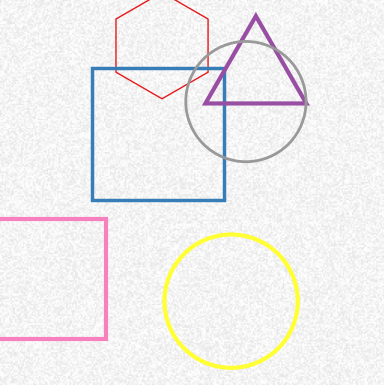[{"shape": "hexagon", "thickness": 1, "radius": 0.69, "center": [0.421, 0.882]}, {"shape": "square", "thickness": 2.5, "radius": 0.86, "center": [0.41, 0.652]}, {"shape": "triangle", "thickness": 3, "radius": 0.76, "center": [0.665, 0.807]}, {"shape": "circle", "thickness": 3, "radius": 0.87, "center": [0.6, 0.218]}, {"shape": "square", "thickness": 3, "radius": 0.78, "center": [0.119, 0.276]}, {"shape": "circle", "thickness": 2, "radius": 0.78, "center": [0.639, 0.736]}]